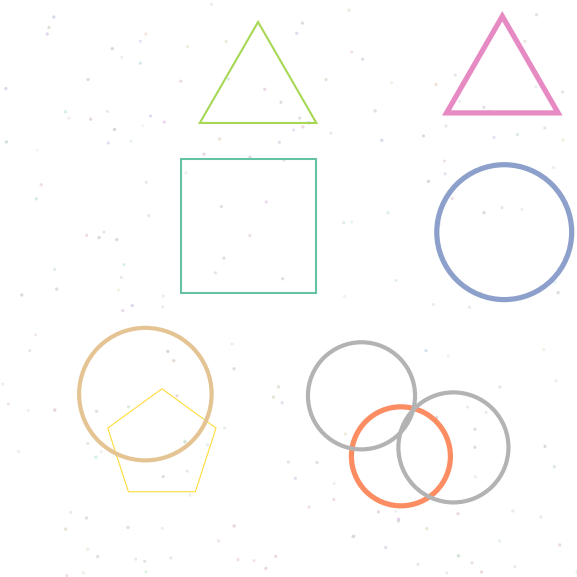[{"shape": "square", "thickness": 1, "radius": 0.58, "center": [0.431, 0.608]}, {"shape": "circle", "thickness": 2.5, "radius": 0.43, "center": [0.694, 0.209]}, {"shape": "circle", "thickness": 2.5, "radius": 0.58, "center": [0.873, 0.597]}, {"shape": "triangle", "thickness": 2.5, "radius": 0.56, "center": [0.87, 0.859]}, {"shape": "triangle", "thickness": 1, "radius": 0.58, "center": [0.447, 0.844]}, {"shape": "pentagon", "thickness": 0.5, "radius": 0.49, "center": [0.28, 0.227]}, {"shape": "circle", "thickness": 2, "radius": 0.57, "center": [0.252, 0.317]}, {"shape": "circle", "thickness": 2, "radius": 0.48, "center": [0.785, 0.224]}, {"shape": "circle", "thickness": 2, "radius": 0.46, "center": [0.626, 0.314]}]